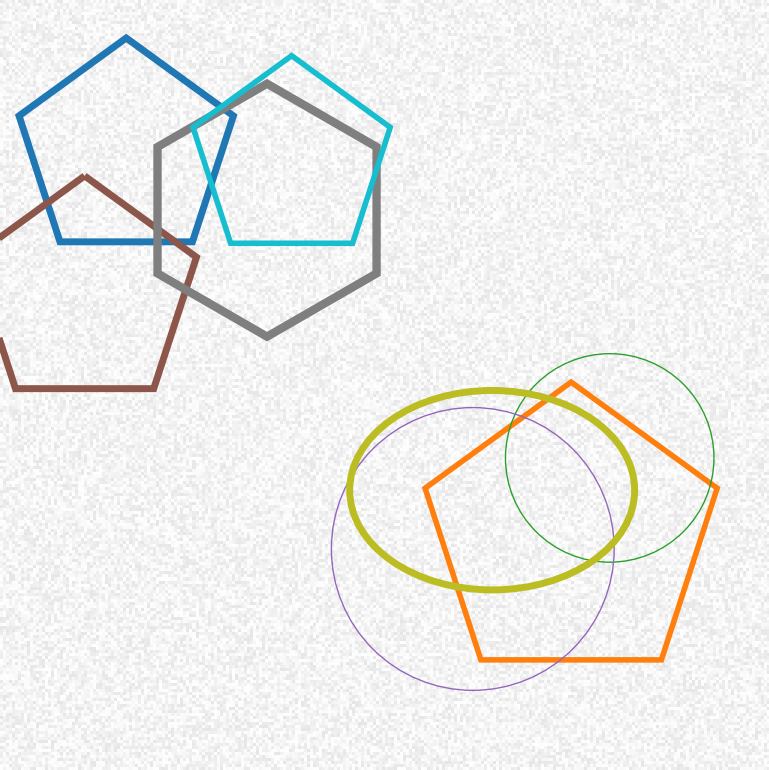[{"shape": "pentagon", "thickness": 2.5, "radius": 0.73, "center": [0.164, 0.804]}, {"shape": "pentagon", "thickness": 2, "radius": 1.0, "center": [0.742, 0.304]}, {"shape": "circle", "thickness": 0.5, "radius": 0.68, "center": [0.792, 0.405]}, {"shape": "circle", "thickness": 0.5, "radius": 0.92, "center": [0.614, 0.287]}, {"shape": "pentagon", "thickness": 2.5, "radius": 0.76, "center": [0.11, 0.619]}, {"shape": "hexagon", "thickness": 3, "radius": 0.82, "center": [0.347, 0.727]}, {"shape": "oval", "thickness": 2.5, "radius": 0.93, "center": [0.639, 0.363]}, {"shape": "pentagon", "thickness": 2, "radius": 0.67, "center": [0.379, 0.793]}]